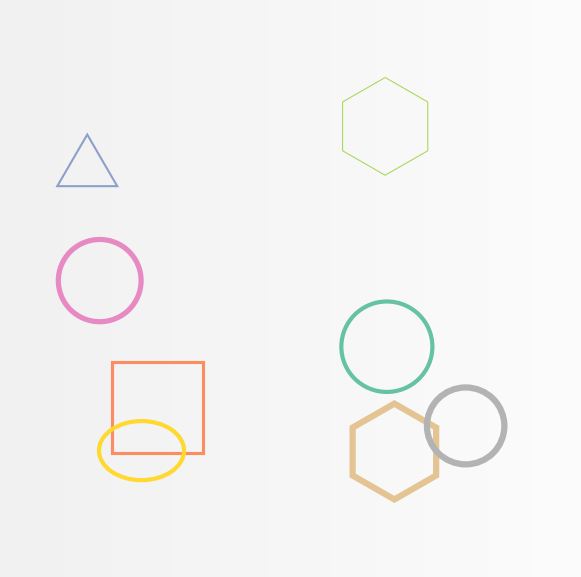[{"shape": "circle", "thickness": 2, "radius": 0.39, "center": [0.666, 0.399]}, {"shape": "square", "thickness": 1.5, "radius": 0.39, "center": [0.271, 0.294]}, {"shape": "triangle", "thickness": 1, "radius": 0.3, "center": [0.15, 0.707]}, {"shape": "circle", "thickness": 2.5, "radius": 0.36, "center": [0.172, 0.513]}, {"shape": "hexagon", "thickness": 0.5, "radius": 0.42, "center": [0.663, 0.78]}, {"shape": "oval", "thickness": 2, "radius": 0.37, "center": [0.243, 0.219]}, {"shape": "hexagon", "thickness": 3, "radius": 0.41, "center": [0.679, 0.217]}, {"shape": "circle", "thickness": 3, "radius": 0.33, "center": [0.801, 0.262]}]